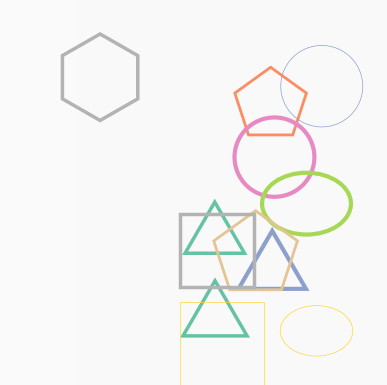[{"shape": "triangle", "thickness": 2.5, "radius": 0.48, "center": [0.555, 0.175]}, {"shape": "triangle", "thickness": 2.5, "radius": 0.44, "center": [0.554, 0.387]}, {"shape": "pentagon", "thickness": 2, "radius": 0.49, "center": [0.698, 0.728]}, {"shape": "circle", "thickness": 0.5, "radius": 0.53, "center": [0.83, 0.776]}, {"shape": "triangle", "thickness": 3, "radius": 0.5, "center": [0.703, 0.3]}, {"shape": "circle", "thickness": 3, "radius": 0.52, "center": [0.708, 0.592]}, {"shape": "oval", "thickness": 3, "radius": 0.57, "center": [0.791, 0.471]}, {"shape": "oval", "thickness": 0.5, "radius": 0.47, "center": [0.817, 0.141]}, {"shape": "square", "thickness": 0.5, "radius": 0.55, "center": [0.572, 0.106]}, {"shape": "pentagon", "thickness": 2, "radius": 0.57, "center": [0.66, 0.339]}, {"shape": "hexagon", "thickness": 2.5, "radius": 0.56, "center": [0.258, 0.799]}, {"shape": "square", "thickness": 2.5, "radius": 0.48, "center": [0.56, 0.349]}]